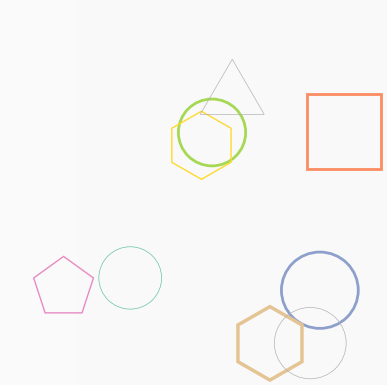[{"shape": "circle", "thickness": 0.5, "radius": 0.4, "center": [0.336, 0.278]}, {"shape": "square", "thickness": 2, "radius": 0.48, "center": [0.888, 0.659]}, {"shape": "circle", "thickness": 2, "radius": 0.5, "center": [0.825, 0.246]}, {"shape": "pentagon", "thickness": 1, "radius": 0.41, "center": [0.164, 0.253]}, {"shape": "circle", "thickness": 2, "radius": 0.43, "center": [0.547, 0.656]}, {"shape": "hexagon", "thickness": 1, "radius": 0.44, "center": [0.52, 0.623]}, {"shape": "hexagon", "thickness": 2.5, "radius": 0.48, "center": [0.697, 0.108]}, {"shape": "triangle", "thickness": 0.5, "radius": 0.48, "center": [0.599, 0.751]}, {"shape": "circle", "thickness": 0.5, "radius": 0.46, "center": [0.801, 0.109]}]